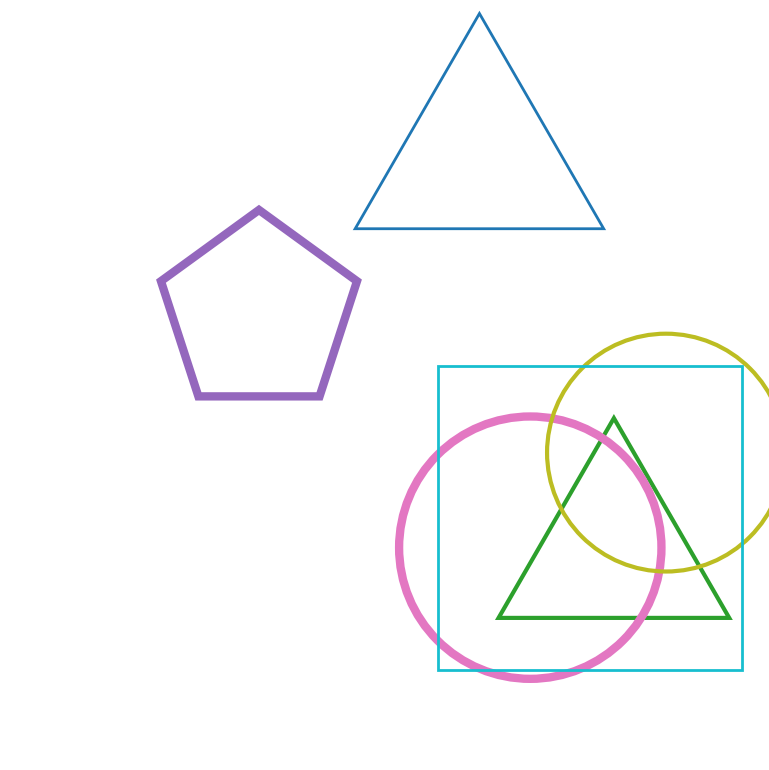[{"shape": "triangle", "thickness": 1, "radius": 0.93, "center": [0.623, 0.796]}, {"shape": "triangle", "thickness": 1.5, "radius": 0.86, "center": [0.797, 0.284]}, {"shape": "pentagon", "thickness": 3, "radius": 0.67, "center": [0.336, 0.594]}, {"shape": "circle", "thickness": 3, "radius": 0.85, "center": [0.689, 0.289]}, {"shape": "circle", "thickness": 1.5, "radius": 0.77, "center": [0.865, 0.412]}, {"shape": "square", "thickness": 1, "radius": 0.99, "center": [0.766, 0.328]}]